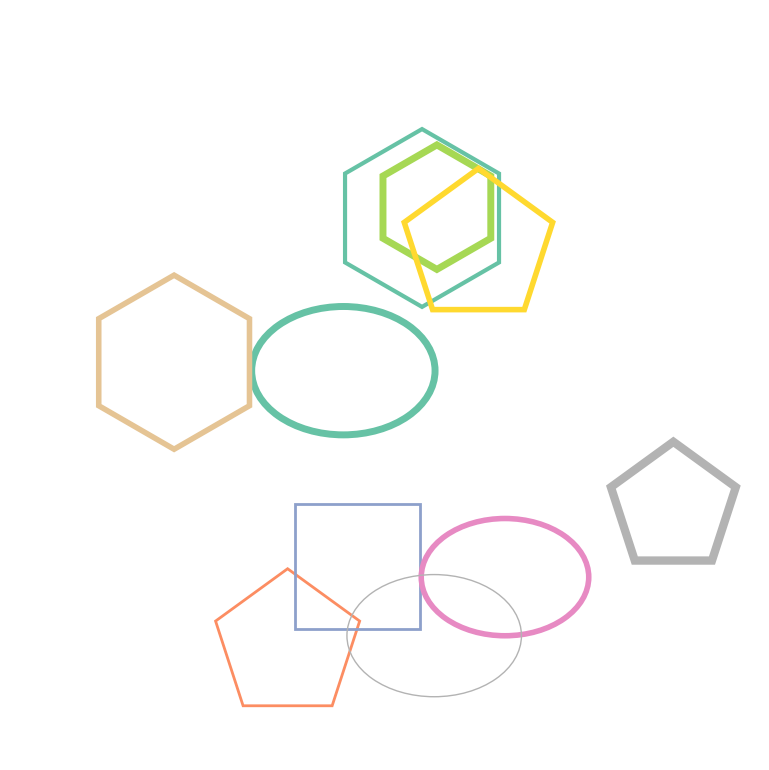[{"shape": "hexagon", "thickness": 1.5, "radius": 0.58, "center": [0.548, 0.717]}, {"shape": "oval", "thickness": 2.5, "radius": 0.6, "center": [0.446, 0.519]}, {"shape": "pentagon", "thickness": 1, "radius": 0.49, "center": [0.374, 0.163]}, {"shape": "square", "thickness": 1, "radius": 0.41, "center": [0.464, 0.264]}, {"shape": "oval", "thickness": 2, "radius": 0.54, "center": [0.656, 0.25]}, {"shape": "hexagon", "thickness": 2.5, "radius": 0.4, "center": [0.567, 0.731]}, {"shape": "pentagon", "thickness": 2, "radius": 0.51, "center": [0.621, 0.68]}, {"shape": "hexagon", "thickness": 2, "radius": 0.57, "center": [0.226, 0.53]}, {"shape": "oval", "thickness": 0.5, "radius": 0.57, "center": [0.564, 0.174]}, {"shape": "pentagon", "thickness": 3, "radius": 0.43, "center": [0.875, 0.341]}]